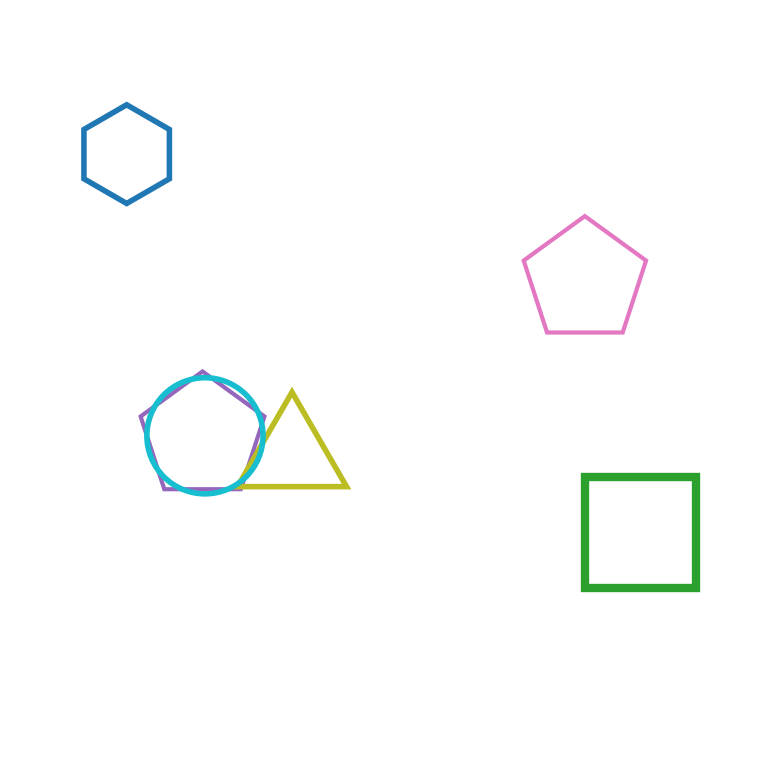[{"shape": "hexagon", "thickness": 2, "radius": 0.32, "center": [0.165, 0.8]}, {"shape": "square", "thickness": 3, "radius": 0.36, "center": [0.832, 0.309]}, {"shape": "pentagon", "thickness": 1.5, "radius": 0.42, "center": [0.263, 0.433]}, {"shape": "pentagon", "thickness": 1.5, "radius": 0.42, "center": [0.76, 0.636]}, {"shape": "triangle", "thickness": 2, "radius": 0.41, "center": [0.379, 0.409]}, {"shape": "circle", "thickness": 2, "radius": 0.38, "center": [0.266, 0.434]}]